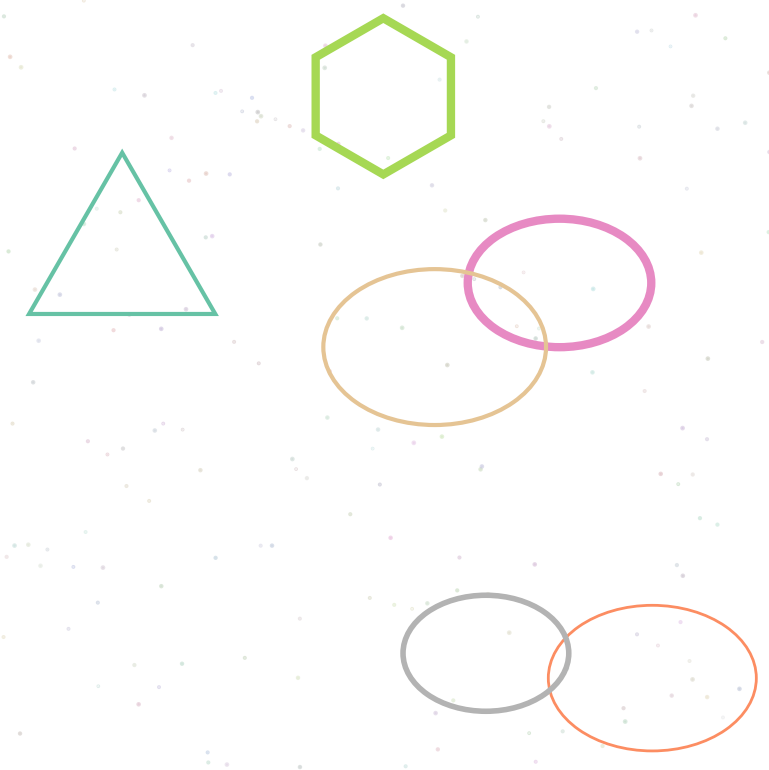[{"shape": "triangle", "thickness": 1.5, "radius": 0.7, "center": [0.159, 0.662]}, {"shape": "oval", "thickness": 1, "radius": 0.68, "center": [0.847, 0.119]}, {"shape": "oval", "thickness": 3, "radius": 0.6, "center": [0.727, 0.633]}, {"shape": "hexagon", "thickness": 3, "radius": 0.51, "center": [0.498, 0.875]}, {"shape": "oval", "thickness": 1.5, "radius": 0.72, "center": [0.565, 0.549]}, {"shape": "oval", "thickness": 2, "radius": 0.54, "center": [0.631, 0.152]}]